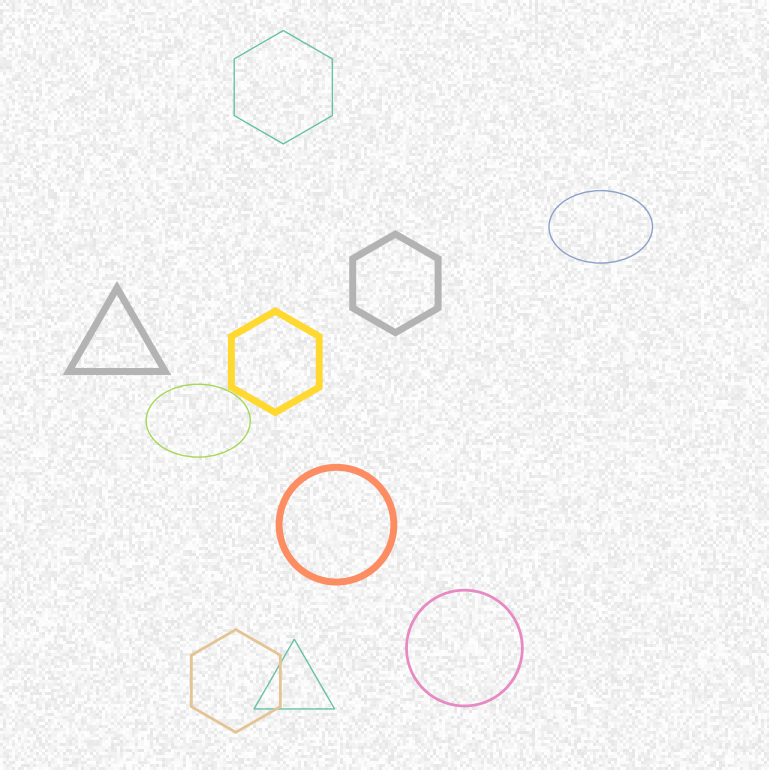[{"shape": "triangle", "thickness": 0.5, "radius": 0.3, "center": [0.382, 0.109]}, {"shape": "hexagon", "thickness": 0.5, "radius": 0.37, "center": [0.368, 0.887]}, {"shape": "circle", "thickness": 2.5, "radius": 0.37, "center": [0.437, 0.319]}, {"shape": "oval", "thickness": 0.5, "radius": 0.34, "center": [0.78, 0.705]}, {"shape": "circle", "thickness": 1, "radius": 0.38, "center": [0.603, 0.158]}, {"shape": "oval", "thickness": 0.5, "radius": 0.34, "center": [0.257, 0.454]}, {"shape": "hexagon", "thickness": 2.5, "radius": 0.33, "center": [0.358, 0.53]}, {"shape": "hexagon", "thickness": 1, "radius": 0.33, "center": [0.306, 0.116]}, {"shape": "hexagon", "thickness": 2.5, "radius": 0.32, "center": [0.513, 0.632]}, {"shape": "triangle", "thickness": 2.5, "radius": 0.36, "center": [0.152, 0.554]}]